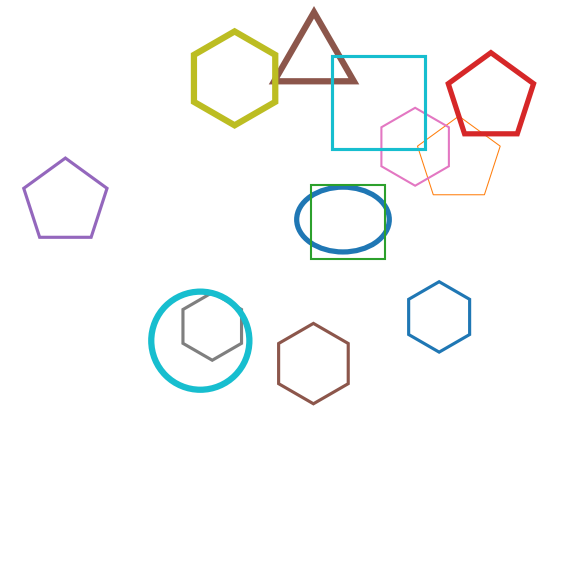[{"shape": "hexagon", "thickness": 1.5, "radius": 0.3, "center": [0.76, 0.45]}, {"shape": "oval", "thickness": 2.5, "radius": 0.4, "center": [0.594, 0.619]}, {"shape": "pentagon", "thickness": 0.5, "radius": 0.38, "center": [0.795, 0.723]}, {"shape": "square", "thickness": 1, "radius": 0.32, "center": [0.602, 0.614]}, {"shape": "pentagon", "thickness": 2.5, "radius": 0.39, "center": [0.85, 0.83]}, {"shape": "pentagon", "thickness": 1.5, "radius": 0.38, "center": [0.113, 0.65]}, {"shape": "triangle", "thickness": 3, "radius": 0.4, "center": [0.544, 0.898]}, {"shape": "hexagon", "thickness": 1.5, "radius": 0.35, "center": [0.543, 0.37]}, {"shape": "hexagon", "thickness": 1, "radius": 0.34, "center": [0.719, 0.745]}, {"shape": "hexagon", "thickness": 1.5, "radius": 0.29, "center": [0.368, 0.434]}, {"shape": "hexagon", "thickness": 3, "radius": 0.41, "center": [0.406, 0.863]}, {"shape": "square", "thickness": 1.5, "radius": 0.4, "center": [0.655, 0.821]}, {"shape": "circle", "thickness": 3, "radius": 0.42, "center": [0.347, 0.409]}]